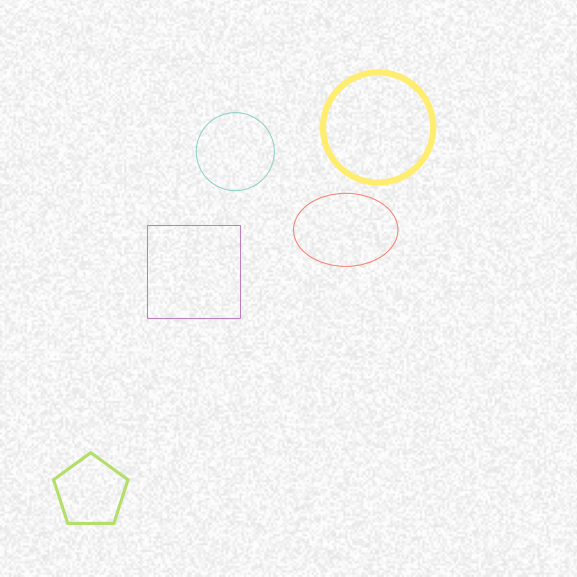[{"shape": "circle", "thickness": 0.5, "radius": 0.34, "center": [0.407, 0.737]}, {"shape": "oval", "thickness": 0.5, "radius": 0.45, "center": [0.599, 0.601]}, {"shape": "pentagon", "thickness": 1.5, "radius": 0.34, "center": [0.157, 0.148]}, {"shape": "square", "thickness": 0.5, "radius": 0.4, "center": [0.335, 0.529]}, {"shape": "circle", "thickness": 3, "radius": 0.48, "center": [0.655, 0.778]}]